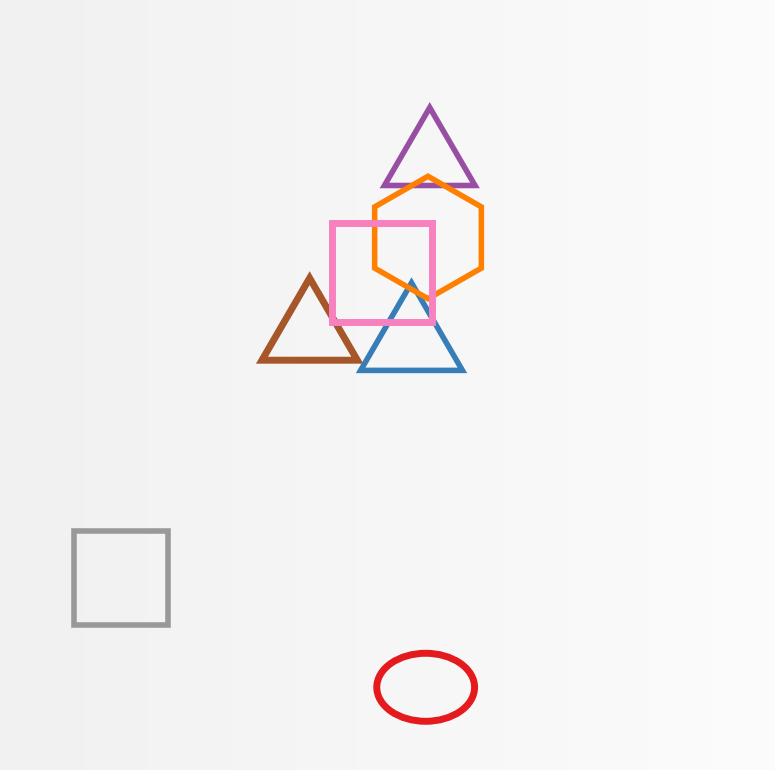[{"shape": "oval", "thickness": 2.5, "radius": 0.32, "center": [0.549, 0.107]}, {"shape": "triangle", "thickness": 2, "radius": 0.38, "center": [0.531, 0.557]}, {"shape": "triangle", "thickness": 2, "radius": 0.34, "center": [0.555, 0.793]}, {"shape": "hexagon", "thickness": 2, "radius": 0.4, "center": [0.552, 0.692]}, {"shape": "triangle", "thickness": 2.5, "radius": 0.36, "center": [0.4, 0.568]}, {"shape": "square", "thickness": 2.5, "radius": 0.32, "center": [0.493, 0.646]}, {"shape": "square", "thickness": 2, "radius": 0.3, "center": [0.156, 0.249]}]